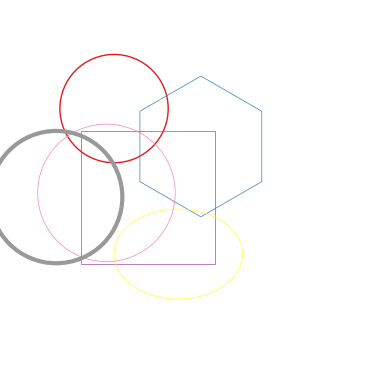[{"shape": "circle", "thickness": 1, "radius": 0.7, "center": [0.296, 0.718]}, {"shape": "hexagon", "thickness": 0.5, "radius": 0.91, "center": [0.522, 0.62]}, {"shape": "square", "thickness": 0.5, "radius": 0.87, "center": [0.384, 0.487]}, {"shape": "oval", "thickness": 0.5, "radius": 0.83, "center": [0.463, 0.34]}, {"shape": "circle", "thickness": 0.5, "radius": 0.89, "center": [0.276, 0.499]}, {"shape": "circle", "thickness": 3, "radius": 0.86, "center": [0.146, 0.488]}]